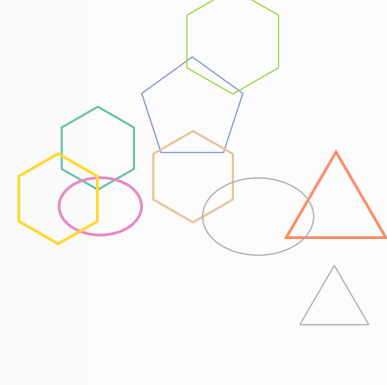[{"shape": "hexagon", "thickness": 1.5, "radius": 0.54, "center": [0.252, 0.615]}, {"shape": "triangle", "thickness": 2, "radius": 0.74, "center": [0.867, 0.457]}, {"shape": "pentagon", "thickness": 1, "radius": 0.69, "center": [0.496, 0.715]}, {"shape": "oval", "thickness": 2, "radius": 0.53, "center": [0.259, 0.464]}, {"shape": "hexagon", "thickness": 1, "radius": 0.68, "center": [0.601, 0.892]}, {"shape": "hexagon", "thickness": 2, "radius": 0.59, "center": [0.15, 0.484]}, {"shape": "hexagon", "thickness": 1.5, "radius": 0.59, "center": [0.498, 0.541]}, {"shape": "triangle", "thickness": 1, "radius": 0.51, "center": [0.863, 0.208]}, {"shape": "oval", "thickness": 1, "radius": 0.72, "center": [0.666, 0.437]}]